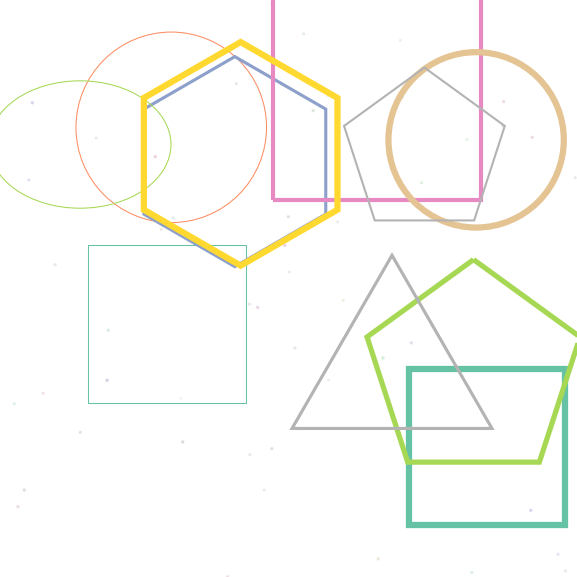[{"shape": "square", "thickness": 0.5, "radius": 0.68, "center": [0.289, 0.438]}, {"shape": "square", "thickness": 3, "radius": 0.68, "center": [0.843, 0.225]}, {"shape": "circle", "thickness": 0.5, "radius": 0.82, "center": [0.297, 0.779]}, {"shape": "hexagon", "thickness": 1.5, "radius": 0.91, "center": [0.407, 0.719]}, {"shape": "square", "thickness": 2, "radius": 0.9, "center": [0.653, 0.832]}, {"shape": "oval", "thickness": 0.5, "radius": 0.79, "center": [0.139, 0.749]}, {"shape": "pentagon", "thickness": 2.5, "radius": 0.97, "center": [0.82, 0.356]}, {"shape": "hexagon", "thickness": 3, "radius": 0.97, "center": [0.417, 0.733]}, {"shape": "circle", "thickness": 3, "radius": 0.76, "center": [0.824, 0.757]}, {"shape": "triangle", "thickness": 1.5, "radius": 1.0, "center": [0.679, 0.357]}, {"shape": "pentagon", "thickness": 1, "radius": 0.73, "center": [0.735, 0.736]}]